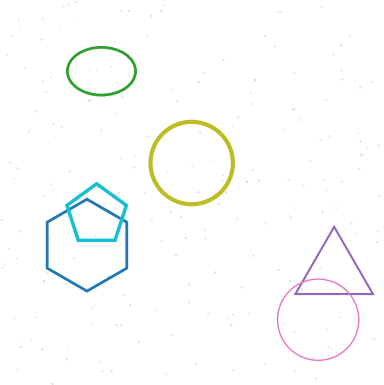[{"shape": "hexagon", "thickness": 2, "radius": 0.6, "center": [0.226, 0.363]}, {"shape": "oval", "thickness": 2, "radius": 0.44, "center": [0.264, 0.815]}, {"shape": "triangle", "thickness": 1.5, "radius": 0.58, "center": [0.868, 0.294]}, {"shape": "circle", "thickness": 1, "radius": 0.53, "center": [0.826, 0.17]}, {"shape": "circle", "thickness": 3, "radius": 0.53, "center": [0.498, 0.577]}, {"shape": "pentagon", "thickness": 2.5, "radius": 0.41, "center": [0.251, 0.441]}]